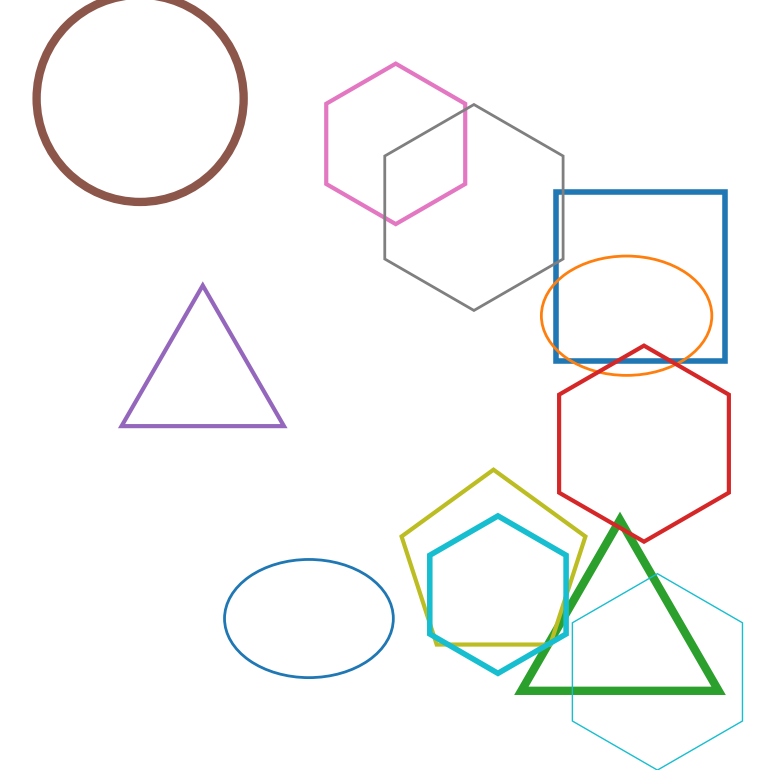[{"shape": "square", "thickness": 2, "radius": 0.55, "center": [0.832, 0.641]}, {"shape": "oval", "thickness": 1, "radius": 0.55, "center": [0.401, 0.197]}, {"shape": "oval", "thickness": 1, "radius": 0.55, "center": [0.814, 0.59]}, {"shape": "triangle", "thickness": 3, "radius": 0.74, "center": [0.805, 0.177]}, {"shape": "hexagon", "thickness": 1.5, "radius": 0.64, "center": [0.836, 0.424]}, {"shape": "triangle", "thickness": 1.5, "radius": 0.61, "center": [0.263, 0.507]}, {"shape": "circle", "thickness": 3, "radius": 0.67, "center": [0.182, 0.872]}, {"shape": "hexagon", "thickness": 1.5, "radius": 0.52, "center": [0.514, 0.813]}, {"shape": "hexagon", "thickness": 1, "radius": 0.67, "center": [0.615, 0.731]}, {"shape": "pentagon", "thickness": 1.5, "radius": 0.63, "center": [0.641, 0.264]}, {"shape": "hexagon", "thickness": 2, "radius": 0.51, "center": [0.647, 0.228]}, {"shape": "hexagon", "thickness": 0.5, "radius": 0.64, "center": [0.854, 0.127]}]